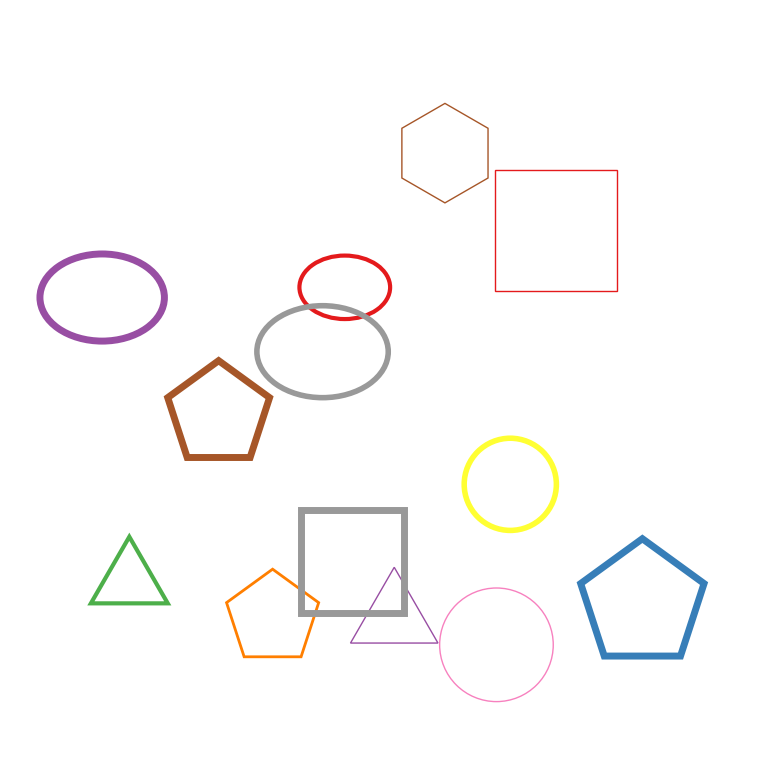[{"shape": "oval", "thickness": 1.5, "radius": 0.29, "center": [0.448, 0.627]}, {"shape": "square", "thickness": 0.5, "radius": 0.4, "center": [0.722, 0.701]}, {"shape": "pentagon", "thickness": 2.5, "radius": 0.42, "center": [0.834, 0.216]}, {"shape": "triangle", "thickness": 1.5, "radius": 0.29, "center": [0.168, 0.245]}, {"shape": "triangle", "thickness": 0.5, "radius": 0.33, "center": [0.512, 0.198]}, {"shape": "oval", "thickness": 2.5, "radius": 0.4, "center": [0.133, 0.614]}, {"shape": "pentagon", "thickness": 1, "radius": 0.31, "center": [0.354, 0.198]}, {"shape": "circle", "thickness": 2, "radius": 0.3, "center": [0.663, 0.371]}, {"shape": "hexagon", "thickness": 0.5, "radius": 0.32, "center": [0.578, 0.801]}, {"shape": "pentagon", "thickness": 2.5, "radius": 0.35, "center": [0.284, 0.462]}, {"shape": "circle", "thickness": 0.5, "radius": 0.37, "center": [0.645, 0.163]}, {"shape": "oval", "thickness": 2, "radius": 0.43, "center": [0.419, 0.543]}, {"shape": "square", "thickness": 2.5, "radius": 0.33, "center": [0.457, 0.27]}]